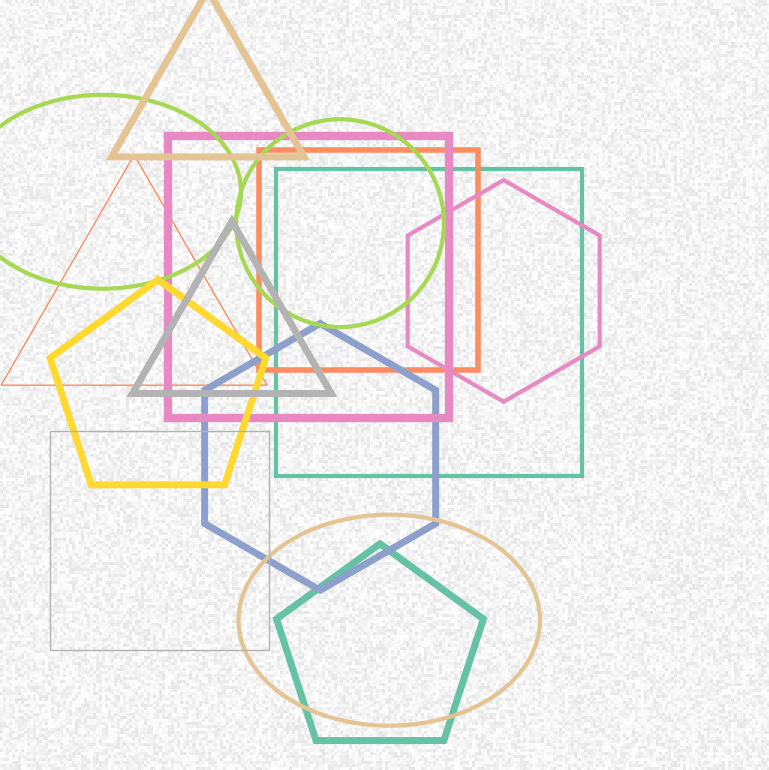[{"shape": "pentagon", "thickness": 2.5, "radius": 0.71, "center": [0.493, 0.153]}, {"shape": "square", "thickness": 1.5, "radius": 0.99, "center": [0.557, 0.581]}, {"shape": "triangle", "thickness": 0.5, "radius": 1.0, "center": [0.174, 0.599]}, {"shape": "square", "thickness": 2, "radius": 0.71, "center": [0.479, 0.662]}, {"shape": "hexagon", "thickness": 2.5, "radius": 0.87, "center": [0.416, 0.407]}, {"shape": "hexagon", "thickness": 1.5, "radius": 0.72, "center": [0.654, 0.622]}, {"shape": "square", "thickness": 3, "radius": 0.91, "center": [0.401, 0.64]}, {"shape": "circle", "thickness": 1.5, "radius": 0.67, "center": [0.442, 0.71]}, {"shape": "oval", "thickness": 1.5, "radius": 0.9, "center": [0.133, 0.751]}, {"shape": "pentagon", "thickness": 2.5, "radius": 0.74, "center": [0.205, 0.49]}, {"shape": "oval", "thickness": 1.5, "radius": 0.98, "center": [0.506, 0.195]}, {"shape": "triangle", "thickness": 2.5, "radius": 0.72, "center": [0.27, 0.868]}, {"shape": "square", "thickness": 0.5, "radius": 0.71, "center": [0.207, 0.298]}, {"shape": "triangle", "thickness": 2.5, "radius": 0.75, "center": [0.301, 0.563]}]